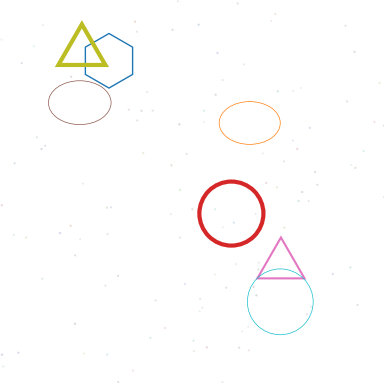[{"shape": "hexagon", "thickness": 1, "radius": 0.35, "center": [0.283, 0.842]}, {"shape": "oval", "thickness": 0.5, "radius": 0.4, "center": [0.649, 0.681]}, {"shape": "circle", "thickness": 3, "radius": 0.42, "center": [0.601, 0.445]}, {"shape": "oval", "thickness": 0.5, "radius": 0.41, "center": [0.207, 0.733]}, {"shape": "triangle", "thickness": 1.5, "radius": 0.35, "center": [0.73, 0.312]}, {"shape": "triangle", "thickness": 3, "radius": 0.35, "center": [0.213, 0.866]}, {"shape": "circle", "thickness": 0.5, "radius": 0.43, "center": [0.728, 0.216]}]